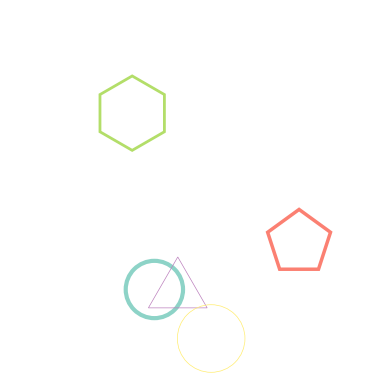[{"shape": "circle", "thickness": 3, "radius": 0.37, "center": [0.401, 0.248]}, {"shape": "pentagon", "thickness": 2.5, "radius": 0.43, "center": [0.777, 0.37]}, {"shape": "hexagon", "thickness": 2, "radius": 0.48, "center": [0.343, 0.706]}, {"shape": "triangle", "thickness": 0.5, "radius": 0.44, "center": [0.462, 0.244]}, {"shape": "circle", "thickness": 0.5, "radius": 0.44, "center": [0.548, 0.121]}]